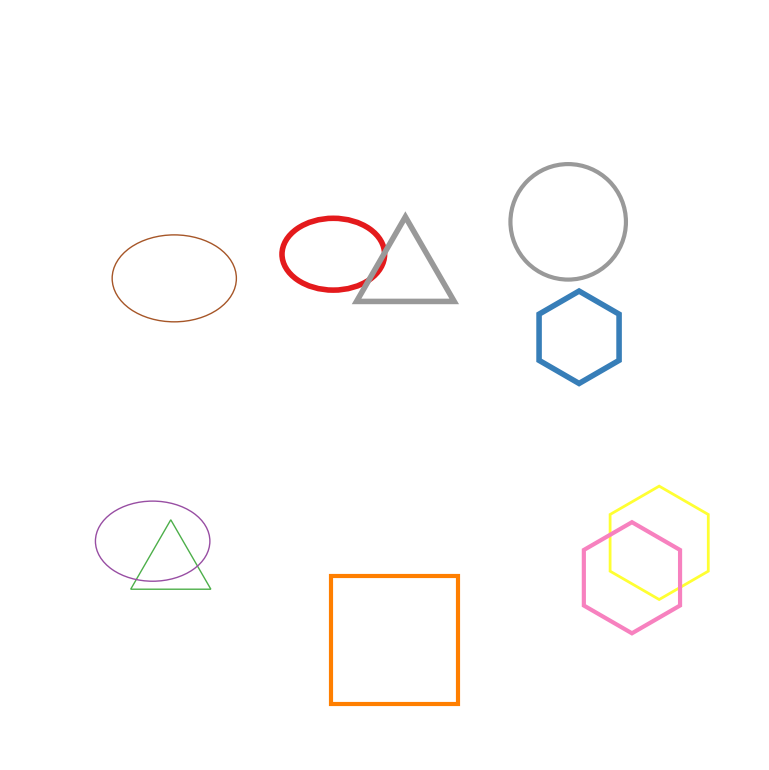[{"shape": "oval", "thickness": 2, "radius": 0.33, "center": [0.433, 0.67]}, {"shape": "hexagon", "thickness": 2, "radius": 0.3, "center": [0.752, 0.562]}, {"shape": "triangle", "thickness": 0.5, "radius": 0.3, "center": [0.222, 0.265]}, {"shape": "oval", "thickness": 0.5, "radius": 0.37, "center": [0.198, 0.297]}, {"shape": "square", "thickness": 1.5, "radius": 0.42, "center": [0.512, 0.169]}, {"shape": "hexagon", "thickness": 1, "radius": 0.37, "center": [0.856, 0.295]}, {"shape": "oval", "thickness": 0.5, "radius": 0.4, "center": [0.226, 0.638]}, {"shape": "hexagon", "thickness": 1.5, "radius": 0.36, "center": [0.821, 0.25]}, {"shape": "triangle", "thickness": 2, "radius": 0.37, "center": [0.526, 0.645]}, {"shape": "circle", "thickness": 1.5, "radius": 0.37, "center": [0.738, 0.712]}]